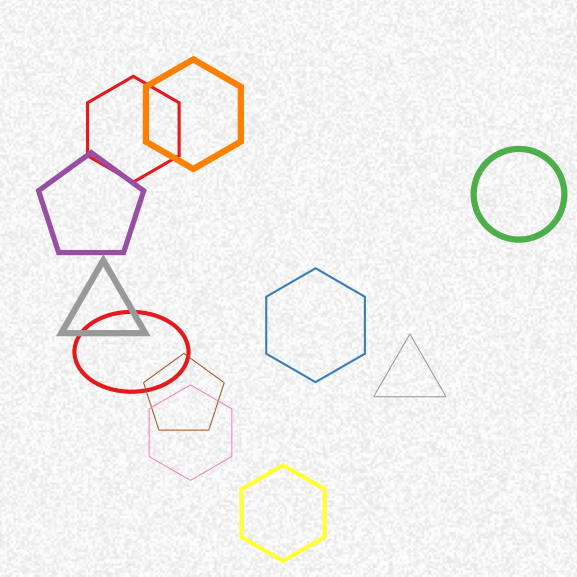[{"shape": "oval", "thickness": 2, "radius": 0.49, "center": [0.228, 0.39]}, {"shape": "hexagon", "thickness": 1.5, "radius": 0.46, "center": [0.231, 0.775]}, {"shape": "hexagon", "thickness": 1, "radius": 0.49, "center": [0.546, 0.436]}, {"shape": "circle", "thickness": 3, "radius": 0.39, "center": [0.899, 0.663]}, {"shape": "pentagon", "thickness": 2.5, "radius": 0.48, "center": [0.158, 0.639]}, {"shape": "hexagon", "thickness": 3, "radius": 0.47, "center": [0.335, 0.801]}, {"shape": "hexagon", "thickness": 2, "radius": 0.41, "center": [0.49, 0.111]}, {"shape": "pentagon", "thickness": 0.5, "radius": 0.37, "center": [0.318, 0.314]}, {"shape": "hexagon", "thickness": 0.5, "radius": 0.41, "center": [0.33, 0.25]}, {"shape": "triangle", "thickness": 3, "radius": 0.42, "center": [0.179, 0.464]}, {"shape": "triangle", "thickness": 0.5, "radius": 0.36, "center": [0.71, 0.348]}]